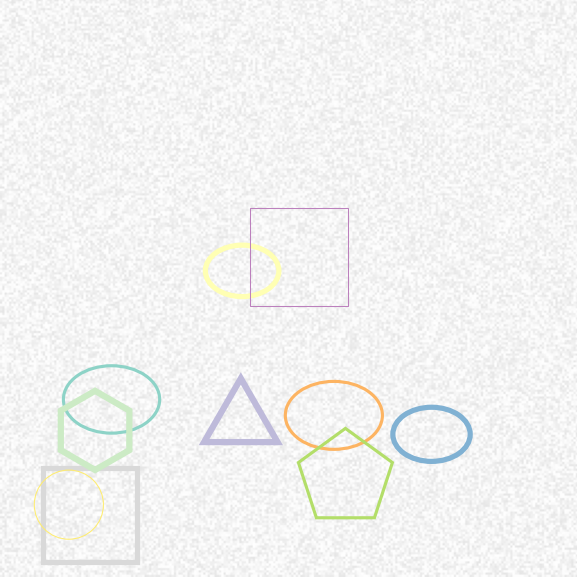[{"shape": "oval", "thickness": 1.5, "radius": 0.42, "center": [0.193, 0.307]}, {"shape": "oval", "thickness": 2.5, "radius": 0.32, "center": [0.419, 0.53]}, {"shape": "triangle", "thickness": 3, "radius": 0.37, "center": [0.417, 0.27]}, {"shape": "oval", "thickness": 2.5, "radius": 0.33, "center": [0.747, 0.247]}, {"shape": "oval", "thickness": 1.5, "radius": 0.42, "center": [0.578, 0.28]}, {"shape": "pentagon", "thickness": 1.5, "radius": 0.43, "center": [0.598, 0.172]}, {"shape": "square", "thickness": 2.5, "radius": 0.41, "center": [0.156, 0.107]}, {"shape": "square", "thickness": 0.5, "radius": 0.42, "center": [0.518, 0.555]}, {"shape": "hexagon", "thickness": 3, "radius": 0.34, "center": [0.165, 0.254]}, {"shape": "circle", "thickness": 0.5, "radius": 0.3, "center": [0.119, 0.125]}]